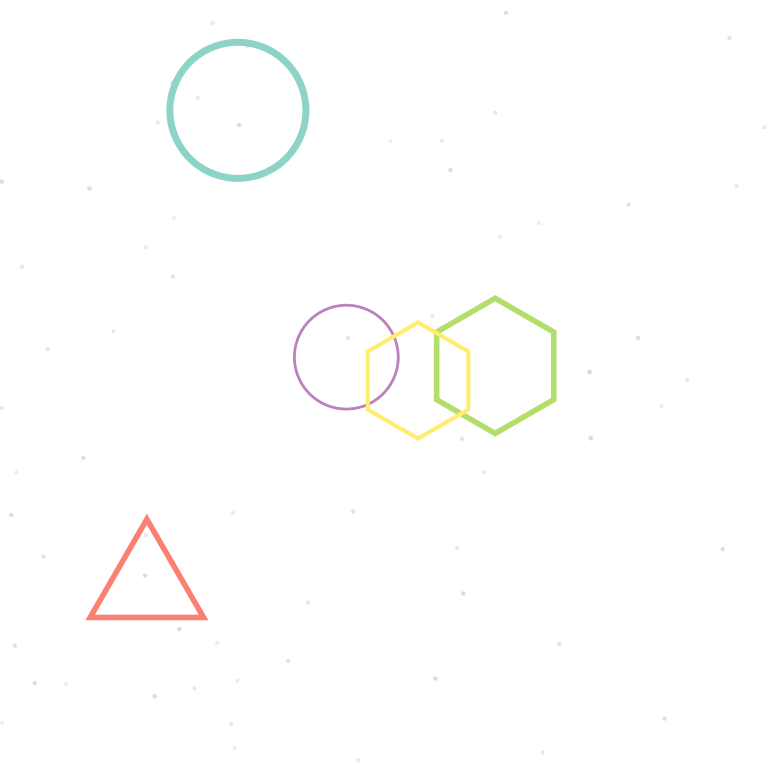[{"shape": "circle", "thickness": 2.5, "radius": 0.44, "center": [0.309, 0.857]}, {"shape": "triangle", "thickness": 2, "radius": 0.43, "center": [0.191, 0.241]}, {"shape": "hexagon", "thickness": 2, "radius": 0.44, "center": [0.643, 0.525]}, {"shape": "circle", "thickness": 1, "radius": 0.34, "center": [0.45, 0.536]}, {"shape": "hexagon", "thickness": 1.5, "radius": 0.38, "center": [0.543, 0.506]}]